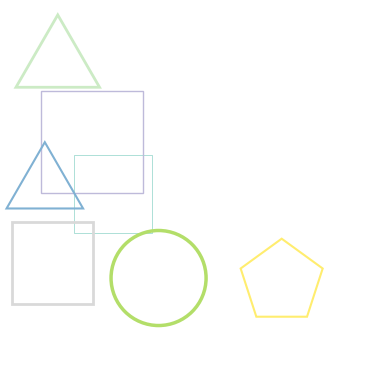[{"shape": "square", "thickness": 0.5, "radius": 0.51, "center": [0.294, 0.496]}, {"shape": "square", "thickness": 1, "radius": 0.67, "center": [0.239, 0.631]}, {"shape": "triangle", "thickness": 1.5, "radius": 0.57, "center": [0.116, 0.516]}, {"shape": "circle", "thickness": 2.5, "radius": 0.62, "center": [0.412, 0.278]}, {"shape": "square", "thickness": 2, "radius": 0.53, "center": [0.136, 0.316]}, {"shape": "triangle", "thickness": 2, "radius": 0.63, "center": [0.15, 0.836]}, {"shape": "pentagon", "thickness": 1.5, "radius": 0.56, "center": [0.732, 0.268]}]